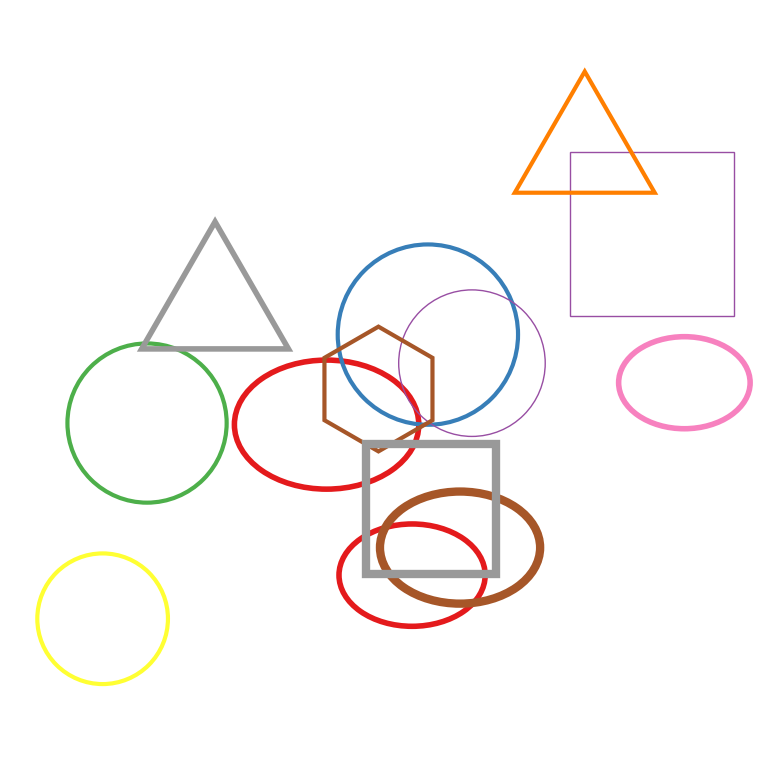[{"shape": "oval", "thickness": 2, "radius": 0.47, "center": [0.535, 0.253]}, {"shape": "oval", "thickness": 2, "radius": 0.6, "center": [0.424, 0.449]}, {"shape": "circle", "thickness": 1.5, "radius": 0.59, "center": [0.556, 0.565]}, {"shape": "circle", "thickness": 1.5, "radius": 0.52, "center": [0.191, 0.451]}, {"shape": "square", "thickness": 0.5, "radius": 0.53, "center": [0.847, 0.696]}, {"shape": "circle", "thickness": 0.5, "radius": 0.48, "center": [0.613, 0.528]}, {"shape": "triangle", "thickness": 1.5, "radius": 0.52, "center": [0.759, 0.802]}, {"shape": "circle", "thickness": 1.5, "radius": 0.42, "center": [0.133, 0.196]}, {"shape": "oval", "thickness": 3, "radius": 0.52, "center": [0.597, 0.289]}, {"shape": "hexagon", "thickness": 1.5, "radius": 0.4, "center": [0.492, 0.495]}, {"shape": "oval", "thickness": 2, "radius": 0.43, "center": [0.889, 0.503]}, {"shape": "square", "thickness": 3, "radius": 0.42, "center": [0.56, 0.339]}, {"shape": "triangle", "thickness": 2, "radius": 0.55, "center": [0.279, 0.602]}]